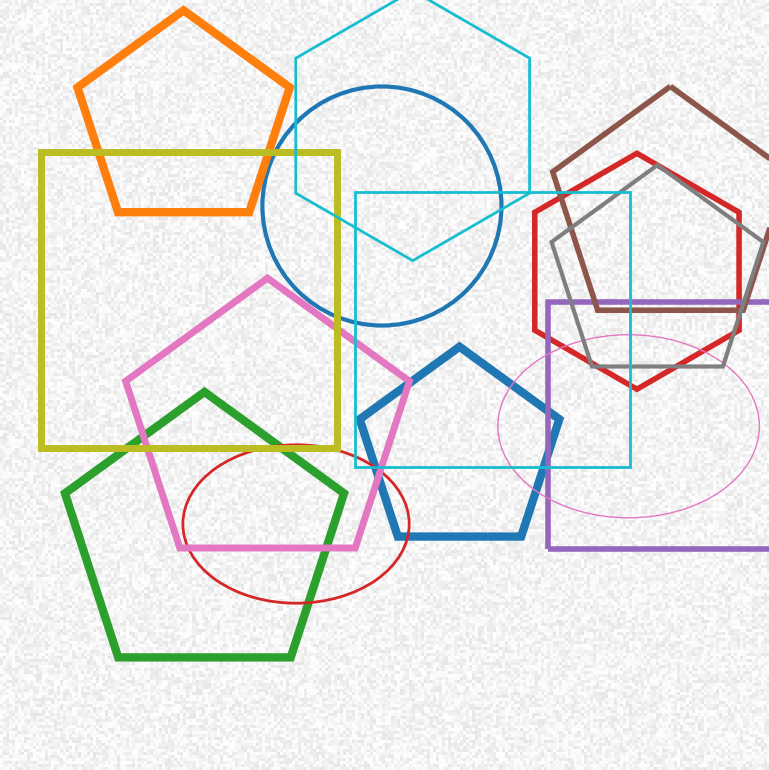[{"shape": "circle", "thickness": 1.5, "radius": 0.78, "center": [0.496, 0.732]}, {"shape": "pentagon", "thickness": 3, "radius": 0.68, "center": [0.597, 0.413]}, {"shape": "pentagon", "thickness": 3, "radius": 0.72, "center": [0.238, 0.842]}, {"shape": "pentagon", "thickness": 3, "radius": 0.95, "center": [0.266, 0.3]}, {"shape": "hexagon", "thickness": 2, "radius": 0.77, "center": [0.827, 0.648]}, {"shape": "oval", "thickness": 1, "radius": 0.73, "center": [0.384, 0.319]}, {"shape": "square", "thickness": 2, "radius": 0.8, "center": [0.871, 0.447]}, {"shape": "pentagon", "thickness": 2, "radius": 0.8, "center": [0.871, 0.727]}, {"shape": "oval", "thickness": 0.5, "radius": 0.85, "center": [0.816, 0.446]}, {"shape": "pentagon", "thickness": 2.5, "radius": 0.97, "center": [0.347, 0.445]}, {"shape": "pentagon", "thickness": 1.5, "radius": 0.72, "center": [0.854, 0.641]}, {"shape": "square", "thickness": 2.5, "radius": 0.96, "center": [0.245, 0.61]}, {"shape": "square", "thickness": 1, "radius": 0.89, "center": [0.64, 0.572]}, {"shape": "hexagon", "thickness": 1, "radius": 0.88, "center": [0.536, 0.837]}]